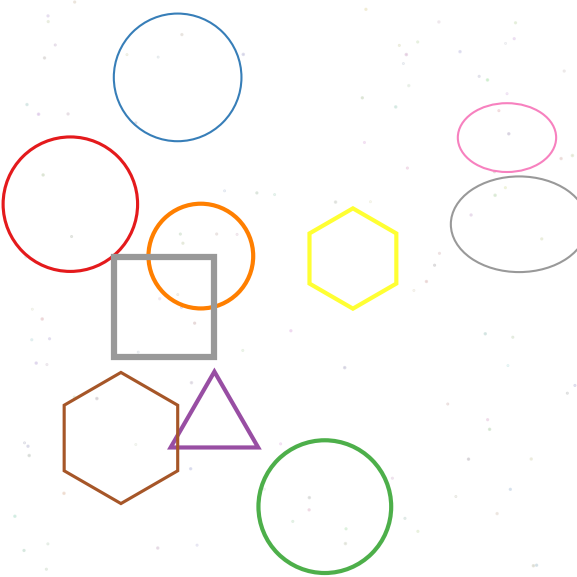[{"shape": "circle", "thickness": 1.5, "radius": 0.58, "center": [0.122, 0.646]}, {"shape": "circle", "thickness": 1, "radius": 0.55, "center": [0.308, 0.865]}, {"shape": "circle", "thickness": 2, "radius": 0.57, "center": [0.562, 0.122]}, {"shape": "triangle", "thickness": 2, "radius": 0.44, "center": [0.371, 0.268]}, {"shape": "circle", "thickness": 2, "radius": 0.45, "center": [0.348, 0.556]}, {"shape": "hexagon", "thickness": 2, "radius": 0.43, "center": [0.611, 0.552]}, {"shape": "hexagon", "thickness": 1.5, "radius": 0.57, "center": [0.209, 0.241]}, {"shape": "oval", "thickness": 1, "radius": 0.43, "center": [0.878, 0.761]}, {"shape": "oval", "thickness": 1, "radius": 0.59, "center": [0.899, 0.611]}, {"shape": "square", "thickness": 3, "radius": 0.43, "center": [0.284, 0.468]}]